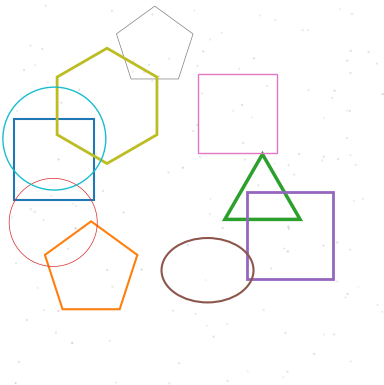[{"shape": "square", "thickness": 1.5, "radius": 0.52, "center": [0.14, 0.585]}, {"shape": "pentagon", "thickness": 1.5, "radius": 0.63, "center": [0.237, 0.299]}, {"shape": "triangle", "thickness": 2.5, "radius": 0.56, "center": [0.682, 0.487]}, {"shape": "circle", "thickness": 0.5, "radius": 0.57, "center": [0.138, 0.422]}, {"shape": "square", "thickness": 2, "radius": 0.56, "center": [0.753, 0.389]}, {"shape": "oval", "thickness": 1.5, "radius": 0.6, "center": [0.539, 0.298]}, {"shape": "square", "thickness": 1, "radius": 0.51, "center": [0.618, 0.705]}, {"shape": "pentagon", "thickness": 0.5, "radius": 0.52, "center": [0.402, 0.88]}, {"shape": "hexagon", "thickness": 2, "radius": 0.75, "center": [0.278, 0.725]}, {"shape": "circle", "thickness": 1, "radius": 0.67, "center": [0.141, 0.64]}]